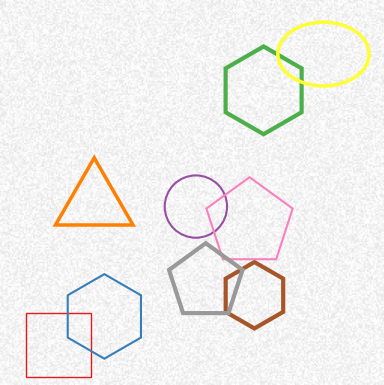[{"shape": "square", "thickness": 1, "radius": 0.42, "center": [0.152, 0.104]}, {"shape": "hexagon", "thickness": 1.5, "radius": 0.55, "center": [0.271, 0.178]}, {"shape": "hexagon", "thickness": 3, "radius": 0.57, "center": [0.685, 0.765]}, {"shape": "circle", "thickness": 1.5, "radius": 0.4, "center": [0.509, 0.463]}, {"shape": "triangle", "thickness": 2.5, "radius": 0.58, "center": [0.245, 0.474]}, {"shape": "oval", "thickness": 2.5, "radius": 0.59, "center": [0.84, 0.86]}, {"shape": "hexagon", "thickness": 3, "radius": 0.43, "center": [0.661, 0.233]}, {"shape": "pentagon", "thickness": 1.5, "radius": 0.59, "center": [0.648, 0.422]}, {"shape": "pentagon", "thickness": 3, "radius": 0.5, "center": [0.534, 0.268]}]